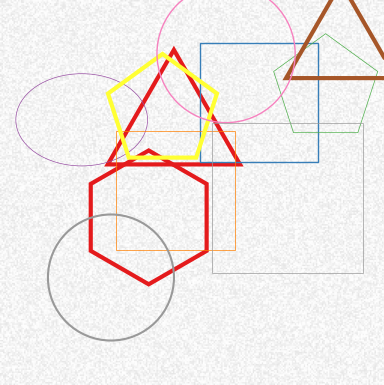[{"shape": "hexagon", "thickness": 3, "radius": 0.87, "center": [0.386, 0.435]}, {"shape": "triangle", "thickness": 3, "radius": 0.99, "center": [0.452, 0.672]}, {"shape": "square", "thickness": 1, "radius": 0.77, "center": [0.672, 0.733]}, {"shape": "pentagon", "thickness": 0.5, "radius": 0.71, "center": [0.846, 0.77]}, {"shape": "oval", "thickness": 0.5, "radius": 0.86, "center": [0.212, 0.689]}, {"shape": "square", "thickness": 0.5, "radius": 0.78, "center": [0.456, 0.505]}, {"shape": "pentagon", "thickness": 3, "radius": 0.74, "center": [0.422, 0.711]}, {"shape": "triangle", "thickness": 3, "radius": 0.82, "center": [0.886, 0.88]}, {"shape": "circle", "thickness": 1, "radius": 0.9, "center": [0.587, 0.861]}, {"shape": "square", "thickness": 0.5, "radius": 0.98, "center": [0.746, 0.486]}, {"shape": "circle", "thickness": 1.5, "radius": 0.82, "center": [0.288, 0.279]}]